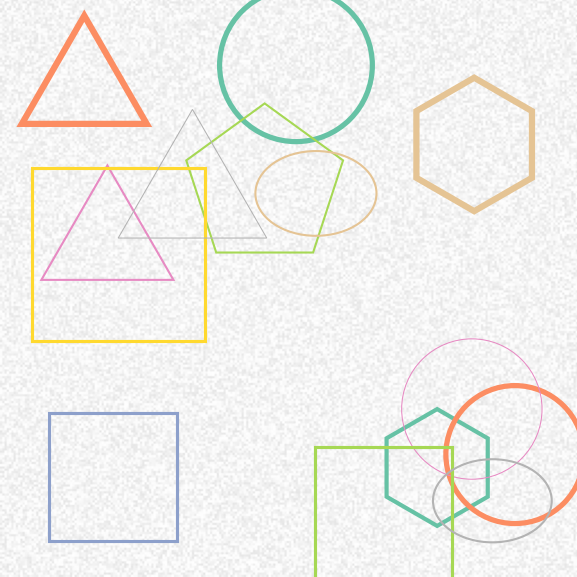[{"shape": "circle", "thickness": 2.5, "radius": 0.66, "center": [0.513, 0.886]}, {"shape": "hexagon", "thickness": 2, "radius": 0.51, "center": [0.757, 0.19]}, {"shape": "circle", "thickness": 2.5, "radius": 0.6, "center": [0.892, 0.212]}, {"shape": "triangle", "thickness": 3, "radius": 0.62, "center": [0.146, 0.847]}, {"shape": "square", "thickness": 1.5, "radius": 0.55, "center": [0.195, 0.173]}, {"shape": "circle", "thickness": 0.5, "radius": 0.61, "center": [0.817, 0.291]}, {"shape": "triangle", "thickness": 1, "radius": 0.66, "center": [0.186, 0.581]}, {"shape": "square", "thickness": 1.5, "radius": 0.59, "center": [0.664, 0.107]}, {"shape": "pentagon", "thickness": 1, "radius": 0.71, "center": [0.458, 0.677]}, {"shape": "square", "thickness": 1.5, "radius": 0.75, "center": [0.205, 0.559]}, {"shape": "oval", "thickness": 1, "radius": 0.52, "center": [0.547, 0.664]}, {"shape": "hexagon", "thickness": 3, "radius": 0.58, "center": [0.821, 0.749]}, {"shape": "triangle", "thickness": 0.5, "radius": 0.74, "center": [0.333, 0.661]}, {"shape": "oval", "thickness": 1, "radius": 0.51, "center": [0.853, 0.132]}]